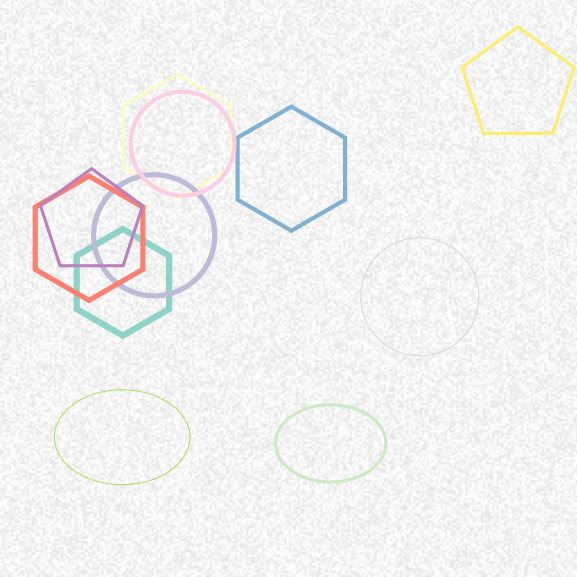[{"shape": "hexagon", "thickness": 3, "radius": 0.46, "center": [0.213, 0.51]}, {"shape": "hexagon", "thickness": 1, "radius": 0.54, "center": [0.307, 0.763]}, {"shape": "circle", "thickness": 2.5, "radius": 0.52, "center": [0.267, 0.592]}, {"shape": "hexagon", "thickness": 2.5, "radius": 0.54, "center": [0.154, 0.587]}, {"shape": "hexagon", "thickness": 2, "radius": 0.54, "center": [0.504, 0.707]}, {"shape": "oval", "thickness": 0.5, "radius": 0.59, "center": [0.212, 0.242]}, {"shape": "circle", "thickness": 2, "radius": 0.45, "center": [0.316, 0.75]}, {"shape": "circle", "thickness": 0.5, "radius": 0.51, "center": [0.727, 0.485]}, {"shape": "pentagon", "thickness": 1.5, "radius": 0.46, "center": [0.159, 0.614]}, {"shape": "oval", "thickness": 1.5, "radius": 0.48, "center": [0.573, 0.231]}, {"shape": "pentagon", "thickness": 1.5, "radius": 0.51, "center": [0.897, 0.851]}]